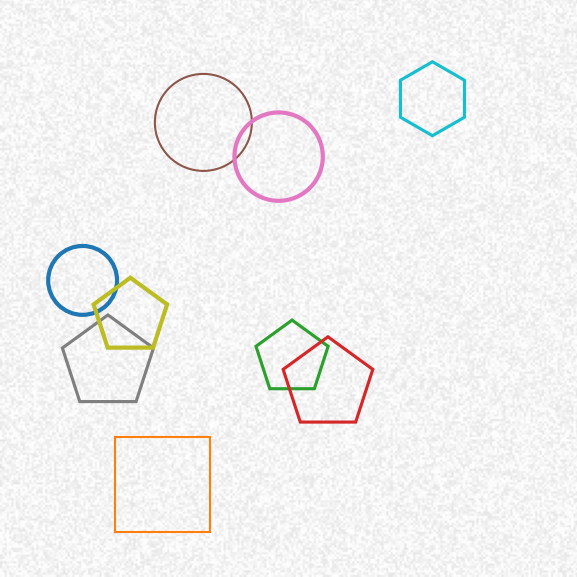[{"shape": "circle", "thickness": 2, "radius": 0.3, "center": [0.143, 0.514]}, {"shape": "square", "thickness": 1, "radius": 0.41, "center": [0.281, 0.16]}, {"shape": "pentagon", "thickness": 1.5, "radius": 0.33, "center": [0.506, 0.379]}, {"shape": "pentagon", "thickness": 1.5, "radius": 0.41, "center": [0.568, 0.334]}, {"shape": "circle", "thickness": 1, "radius": 0.42, "center": [0.352, 0.787]}, {"shape": "circle", "thickness": 2, "radius": 0.38, "center": [0.482, 0.728]}, {"shape": "pentagon", "thickness": 1.5, "radius": 0.41, "center": [0.187, 0.371]}, {"shape": "pentagon", "thickness": 2, "radius": 0.33, "center": [0.226, 0.451]}, {"shape": "hexagon", "thickness": 1.5, "radius": 0.32, "center": [0.749, 0.828]}]